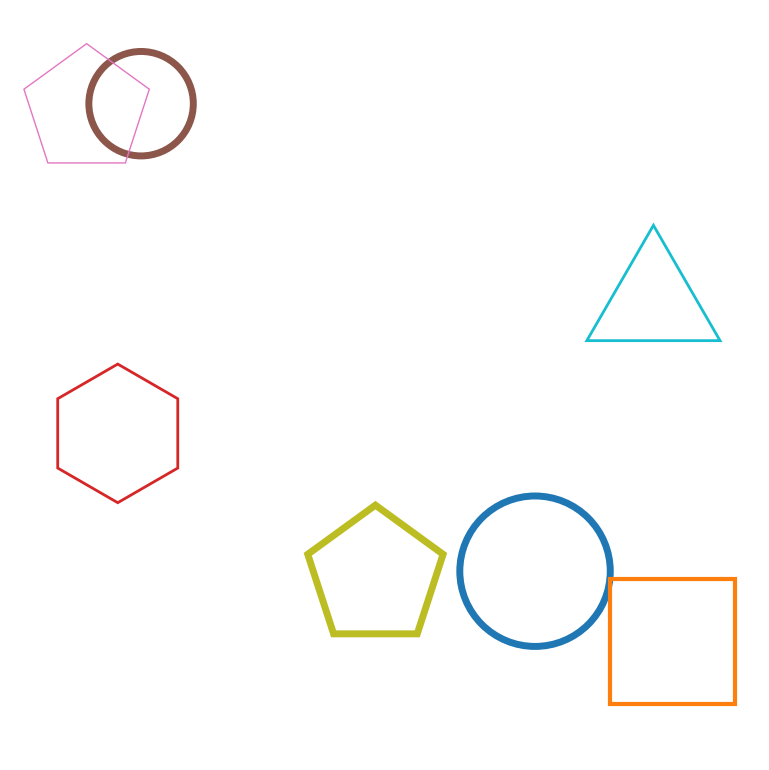[{"shape": "circle", "thickness": 2.5, "radius": 0.49, "center": [0.695, 0.258]}, {"shape": "square", "thickness": 1.5, "radius": 0.41, "center": [0.874, 0.167]}, {"shape": "hexagon", "thickness": 1, "radius": 0.45, "center": [0.153, 0.437]}, {"shape": "circle", "thickness": 2.5, "radius": 0.34, "center": [0.183, 0.865]}, {"shape": "pentagon", "thickness": 0.5, "radius": 0.43, "center": [0.112, 0.858]}, {"shape": "pentagon", "thickness": 2.5, "radius": 0.46, "center": [0.488, 0.252]}, {"shape": "triangle", "thickness": 1, "radius": 0.5, "center": [0.849, 0.608]}]